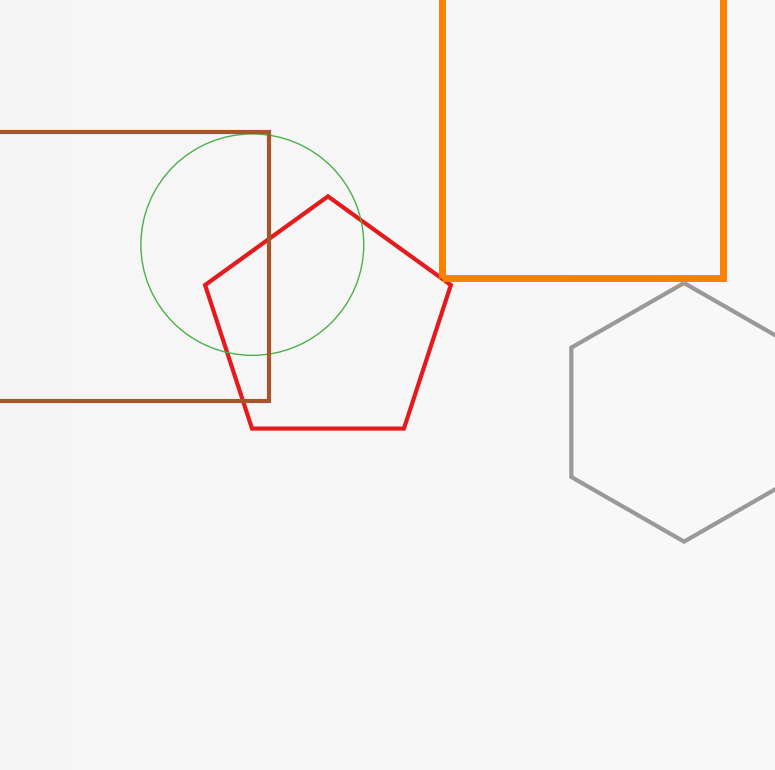[{"shape": "pentagon", "thickness": 1.5, "radius": 0.83, "center": [0.423, 0.578]}, {"shape": "circle", "thickness": 0.5, "radius": 0.72, "center": [0.326, 0.682]}, {"shape": "square", "thickness": 2.5, "radius": 0.91, "center": [0.751, 0.821]}, {"shape": "square", "thickness": 1.5, "radius": 0.87, "center": [0.173, 0.654]}, {"shape": "hexagon", "thickness": 1.5, "radius": 0.84, "center": [0.883, 0.465]}]